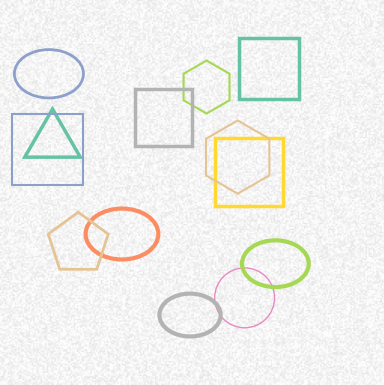[{"shape": "square", "thickness": 2.5, "radius": 0.39, "center": [0.699, 0.822]}, {"shape": "triangle", "thickness": 2.5, "radius": 0.42, "center": [0.136, 0.633]}, {"shape": "oval", "thickness": 3, "radius": 0.47, "center": [0.317, 0.392]}, {"shape": "oval", "thickness": 2, "radius": 0.45, "center": [0.127, 0.808]}, {"shape": "square", "thickness": 1.5, "radius": 0.46, "center": [0.124, 0.611]}, {"shape": "circle", "thickness": 1, "radius": 0.39, "center": [0.635, 0.226]}, {"shape": "oval", "thickness": 3, "radius": 0.43, "center": [0.715, 0.315]}, {"shape": "hexagon", "thickness": 1.5, "radius": 0.34, "center": [0.537, 0.774]}, {"shape": "square", "thickness": 2.5, "radius": 0.44, "center": [0.647, 0.554]}, {"shape": "hexagon", "thickness": 1.5, "radius": 0.48, "center": [0.617, 0.592]}, {"shape": "pentagon", "thickness": 2, "radius": 0.41, "center": [0.203, 0.367]}, {"shape": "square", "thickness": 2.5, "radius": 0.37, "center": [0.424, 0.694]}, {"shape": "oval", "thickness": 3, "radius": 0.4, "center": [0.494, 0.182]}]